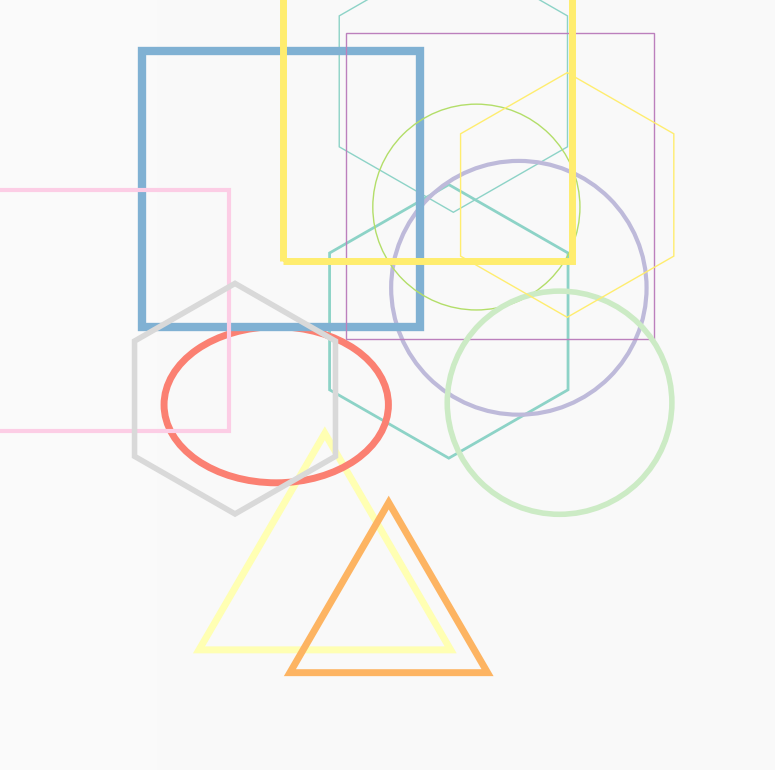[{"shape": "hexagon", "thickness": 0.5, "radius": 0.85, "center": [0.585, 0.894]}, {"shape": "hexagon", "thickness": 1, "radius": 0.89, "center": [0.579, 0.583]}, {"shape": "triangle", "thickness": 2.5, "radius": 0.94, "center": [0.419, 0.25]}, {"shape": "circle", "thickness": 1.5, "radius": 0.82, "center": [0.669, 0.626]}, {"shape": "oval", "thickness": 2.5, "radius": 0.72, "center": [0.356, 0.474]}, {"shape": "square", "thickness": 3, "radius": 0.9, "center": [0.362, 0.755]}, {"shape": "triangle", "thickness": 2.5, "radius": 0.74, "center": [0.502, 0.2]}, {"shape": "circle", "thickness": 0.5, "radius": 0.67, "center": [0.615, 0.731]}, {"shape": "square", "thickness": 1.5, "radius": 0.78, "center": [0.139, 0.597]}, {"shape": "hexagon", "thickness": 2, "radius": 0.75, "center": [0.303, 0.482]}, {"shape": "square", "thickness": 0.5, "radius": 0.99, "center": [0.645, 0.759]}, {"shape": "circle", "thickness": 2, "radius": 0.72, "center": [0.722, 0.477]}, {"shape": "square", "thickness": 2.5, "radius": 0.93, "center": [0.552, 0.848]}, {"shape": "hexagon", "thickness": 0.5, "radius": 0.79, "center": [0.732, 0.747]}]